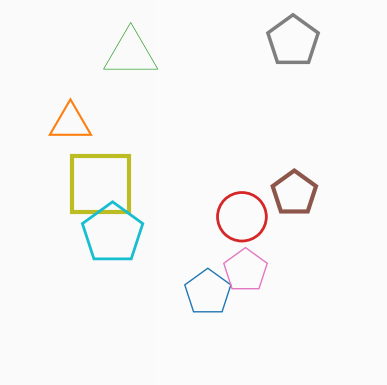[{"shape": "pentagon", "thickness": 1, "radius": 0.31, "center": [0.536, 0.241]}, {"shape": "triangle", "thickness": 1.5, "radius": 0.31, "center": [0.182, 0.681]}, {"shape": "triangle", "thickness": 0.5, "radius": 0.4, "center": [0.337, 0.861]}, {"shape": "circle", "thickness": 2, "radius": 0.31, "center": [0.624, 0.437]}, {"shape": "pentagon", "thickness": 3, "radius": 0.29, "center": [0.76, 0.498]}, {"shape": "pentagon", "thickness": 1, "radius": 0.3, "center": [0.634, 0.298]}, {"shape": "pentagon", "thickness": 2.5, "radius": 0.34, "center": [0.756, 0.893]}, {"shape": "square", "thickness": 3, "radius": 0.37, "center": [0.259, 0.523]}, {"shape": "pentagon", "thickness": 2, "radius": 0.41, "center": [0.291, 0.394]}]